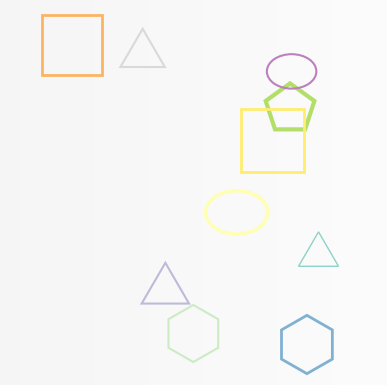[{"shape": "triangle", "thickness": 1, "radius": 0.3, "center": [0.822, 0.338]}, {"shape": "oval", "thickness": 2.5, "radius": 0.4, "center": [0.611, 0.448]}, {"shape": "triangle", "thickness": 1.5, "radius": 0.35, "center": [0.427, 0.247]}, {"shape": "hexagon", "thickness": 2, "radius": 0.38, "center": [0.792, 0.105]}, {"shape": "square", "thickness": 2, "radius": 0.39, "center": [0.186, 0.883]}, {"shape": "pentagon", "thickness": 3, "radius": 0.33, "center": [0.749, 0.717]}, {"shape": "triangle", "thickness": 1.5, "radius": 0.33, "center": [0.368, 0.859]}, {"shape": "oval", "thickness": 1.5, "radius": 0.32, "center": [0.753, 0.815]}, {"shape": "hexagon", "thickness": 1.5, "radius": 0.37, "center": [0.499, 0.134]}, {"shape": "square", "thickness": 2, "radius": 0.41, "center": [0.703, 0.635]}]